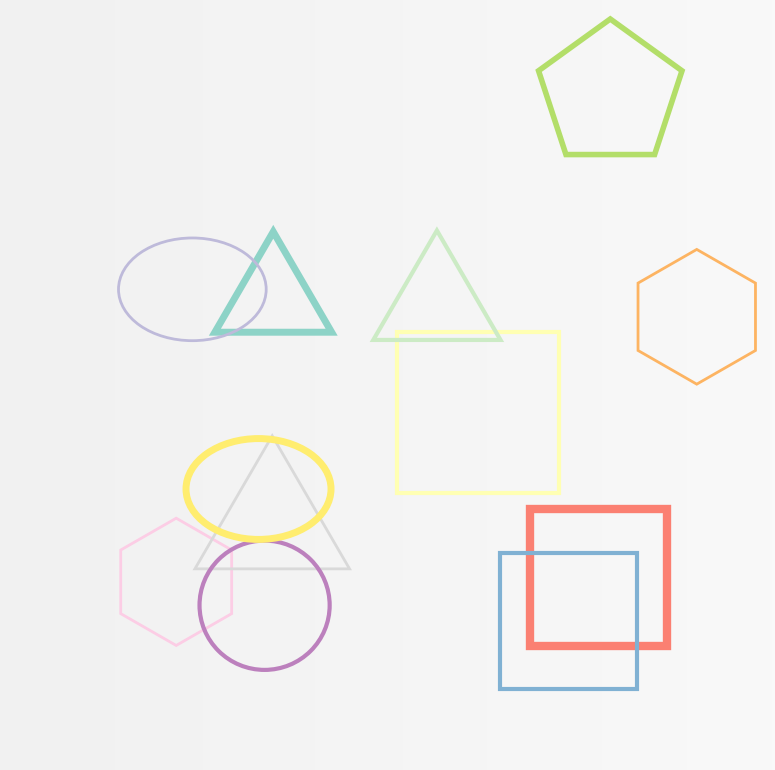[{"shape": "triangle", "thickness": 2.5, "radius": 0.43, "center": [0.353, 0.612]}, {"shape": "square", "thickness": 1.5, "radius": 0.52, "center": [0.616, 0.464]}, {"shape": "oval", "thickness": 1, "radius": 0.48, "center": [0.248, 0.624]}, {"shape": "square", "thickness": 3, "radius": 0.44, "center": [0.772, 0.25]}, {"shape": "square", "thickness": 1.5, "radius": 0.44, "center": [0.734, 0.194]}, {"shape": "hexagon", "thickness": 1, "radius": 0.44, "center": [0.899, 0.589]}, {"shape": "pentagon", "thickness": 2, "radius": 0.49, "center": [0.787, 0.878]}, {"shape": "hexagon", "thickness": 1, "radius": 0.41, "center": [0.227, 0.244]}, {"shape": "triangle", "thickness": 1, "radius": 0.58, "center": [0.351, 0.319]}, {"shape": "circle", "thickness": 1.5, "radius": 0.42, "center": [0.341, 0.214]}, {"shape": "triangle", "thickness": 1.5, "radius": 0.47, "center": [0.564, 0.606]}, {"shape": "oval", "thickness": 2.5, "radius": 0.47, "center": [0.334, 0.365]}]